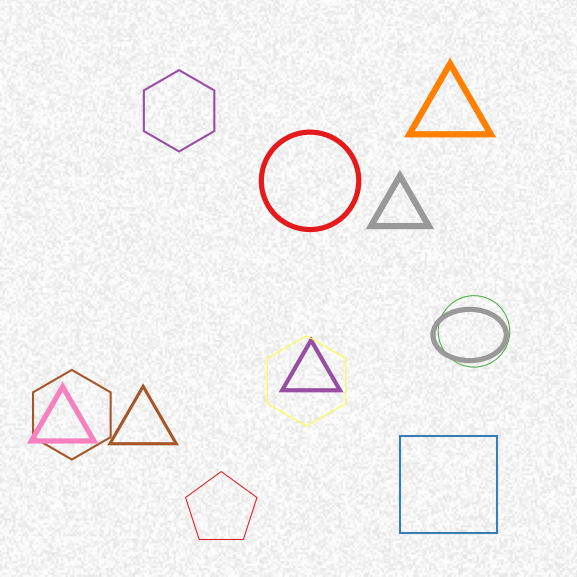[{"shape": "circle", "thickness": 2.5, "radius": 0.42, "center": [0.537, 0.686]}, {"shape": "pentagon", "thickness": 0.5, "radius": 0.33, "center": [0.383, 0.118]}, {"shape": "square", "thickness": 1, "radius": 0.42, "center": [0.776, 0.161]}, {"shape": "circle", "thickness": 0.5, "radius": 0.31, "center": [0.821, 0.425]}, {"shape": "triangle", "thickness": 2, "radius": 0.29, "center": [0.539, 0.352]}, {"shape": "hexagon", "thickness": 1, "radius": 0.35, "center": [0.31, 0.807]}, {"shape": "triangle", "thickness": 3, "radius": 0.41, "center": [0.779, 0.807]}, {"shape": "hexagon", "thickness": 0.5, "radius": 0.39, "center": [0.531, 0.34]}, {"shape": "triangle", "thickness": 1.5, "radius": 0.33, "center": [0.248, 0.264]}, {"shape": "hexagon", "thickness": 1, "radius": 0.39, "center": [0.124, 0.281]}, {"shape": "triangle", "thickness": 2.5, "radius": 0.31, "center": [0.108, 0.267]}, {"shape": "triangle", "thickness": 3, "radius": 0.29, "center": [0.693, 0.637]}, {"shape": "oval", "thickness": 2.5, "radius": 0.32, "center": [0.813, 0.419]}]